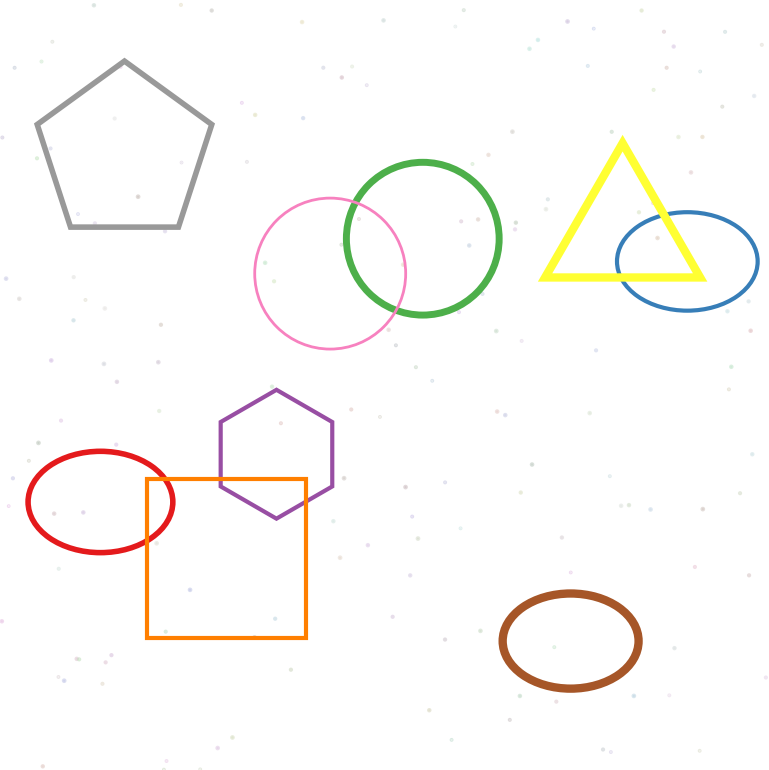[{"shape": "oval", "thickness": 2, "radius": 0.47, "center": [0.13, 0.348]}, {"shape": "oval", "thickness": 1.5, "radius": 0.46, "center": [0.893, 0.66]}, {"shape": "circle", "thickness": 2.5, "radius": 0.5, "center": [0.549, 0.69]}, {"shape": "hexagon", "thickness": 1.5, "radius": 0.42, "center": [0.359, 0.41]}, {"shape": "square", "thickness": 1.5, "radius": 0.52, "center": [0.294, 0.275]}, {"shape": "triangle", "thickness": 3, "radius": 0.58, "center": [0.809, 0.698]}, {"shape": "oval", "thickness": 3, "radius": 0.44, "center": [0.741, 0.167]}, {"shape": "circle", "thickness": 1, "radius": 0.49, "center": [0.429, 0.645]}, {"shape": "pentagon", "thickness": 2, "radius": 0.6, "center": [0.162, 0.801]}]